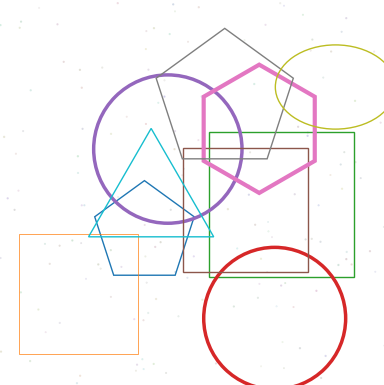[{"shape": "pentagon", "thickness": 1, "radius": 0.68, "center": [0.375, 0.395]}, {"shape": "square", "thickness": 0.5, "radius": 0.77, "center": [0.205, 0.236]}, {"shape": "square", "thickness": 1, "radius": 0.94, "center": [0.73, 0.469]}, {"shape": "circle", "thickness": 2.5, "radius": 0.92, "center": [0.713, 0.173]}, {"shape": "circle", "thickness": 2.5, "radius": 0.96, "center": [0.436, 0.613]}, {"shape": "square", "thickness": 1, "radius": 0.81, "center": [0.638, 0.454]}, {"shape": "hexagon", "thickness": 3, "radius": 0.83, "center": [0.673, 0.665]}, {"shape": "pentagon", "thickness": 1, "radius": 0.94, "center": [0.584, 0.739]}, {"shape": "oval", "thickness": 1, "radius": 0.78, "center": [0.871, 0.774]}, {"shape": "triangle", "thickness": 1, "radius": 0.94, "center": [0.393, 0.479]}]